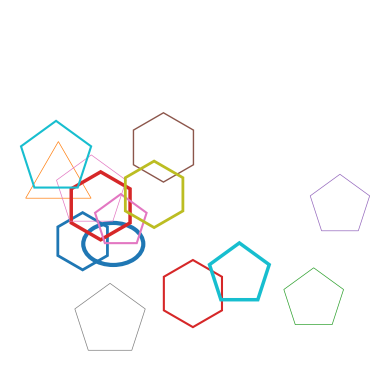[{"shape": "oval", "thickness": 3, "radius": 0.39, "center": [0.294, 0.366]}, {"shape": "hexagon", "thickness": 2, "radius": 0.37, "center": [0.215, 0.373]}, {"shape": "triangle", "thickness": 0.5, "radius": 0.49, "center": [0.152, 0.534]}, {"shape": "pentagon", "thickness": 0.5, "radius": 0.41, "center": [0.815, 0.223]}, {"shape": "hexagon", "thickness": 2.5, "radius": 0.44, "center": [0.261, 0.465]}, {"shape": "hexagon", "thickness": 1.5, "radius": 0.44, "center": [0.501, 0.237]}, {"shape": "pentagon", "thickness": 0.5, "radius": 0.41, "center": [0.883, 0.466]}, {"shape": "hexagon", "thickness": 1, "radius": 0.45, "center": [0.425, 0.617]}, {"shape": "pentagon", "thickness": 0.5, "radius": 0.48, "center": [0.237, 0.502]}, {"shape": "pentagon", "thickness": 1.5, "radius": 0.35, "center": [0.314, 0.425]}, {"shape": "pentagon", "thickness": 0.5, "radius": 0.48, "center": [0.286, 0.168]}, {"shape": "hexagon", "thickness": 2, "radius": 0.43, "center": [0.4, 0.495]}, {"shape": "pentagon", "thickness": 1.5, "radius": 0.48, "center": [0.146, 0.59]}, {"shape": "pentagon", "thickness": 2.5, "radius": 0.41, "center": [0.622, 0.287]}]